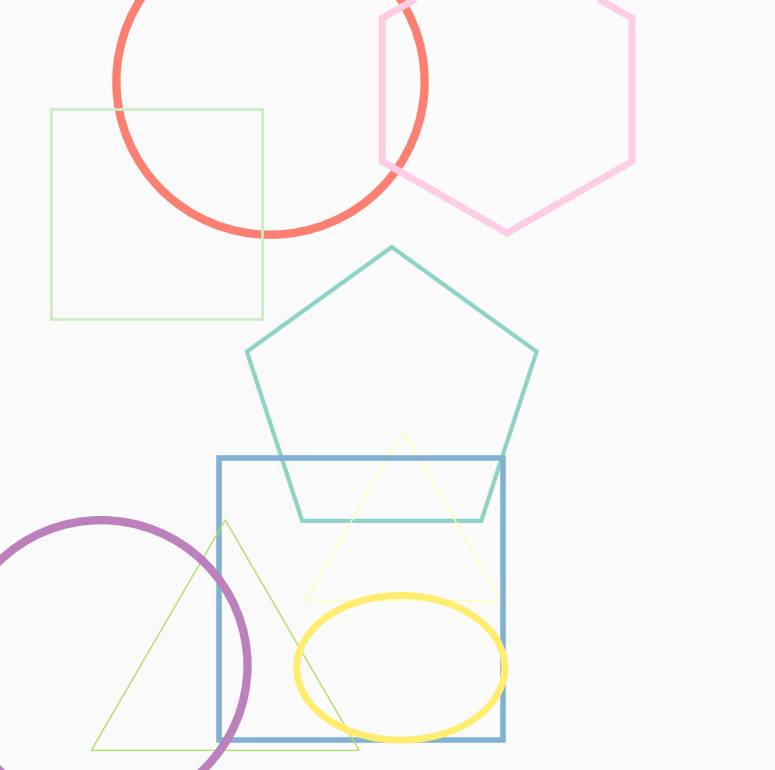[{"shape": "pentagon", "thickness": 1.5, "radius": 0.98, "center": [0.505, 0.483]}, {"shape": "triangle", "thickness": 0.5, "radius": 0.73, "center": [0.521, 0.293]}, {"shape": "circle", "thickness": 3, "radius": 0.99, "center": [0.349, 0.894]}, {"shape": "square", "thickness": 2, "radius": 0.92, "center": [0.466, 0.222]}, {"shape": "triangle", "thickness": 0.5, "radius": 1.0, "center": [0.291, 0.125]}, {"shape": "hexagon", "thickness": 2.5, "radius": 0.93, "center": [0.654, 0.883]}, {"shape": "circle", "thickness": 3, "radius": 0.94, "center": [0.13, 0.136]}, {"shape": "square", "thickness": 1, "radius": 0.68, "center": [0.202, 0.722]}, {"shape": "oval", "thickness": 2.5, "radius": 0.67, "center": [0.517, 0.133]}]